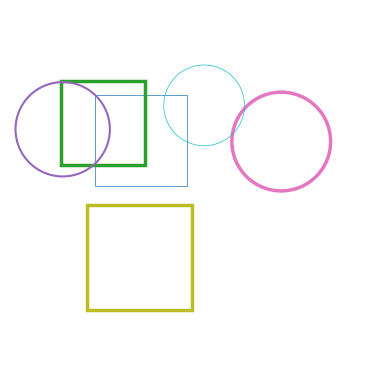[{"shape": "square", "thickness": 0.5, "radius": 0.59, "center": [0.366, 0.635]}, {"shape": "square", "thickness": 2.5, "radius": 0.55, "center": [0.268, 0.681]}, {"shape": "circle", "thickness": 1.5, "radius": 0.61, "center": [0.163, 0.664]}, {"shape": "circle", "thickness": 2.5, "radius": 0.64, "center": [0.731, 0.632]}, {"shape": "square", "thickness": 2.5, "radius": 0.68, "center": [0.362, 0.332]}, {"shape": "circle", "thickness": 0.5, "radius": 0.52, "center": [0.53, 0.726]}]